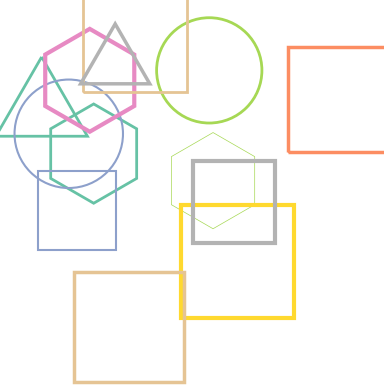[{"shape": "triangle", "thickness": 2, "radius": 0.69, "center": [0.108, 0.715]}, {"shape": "hexagon", "thickness": 2, "radius": 0.64, "center": [0.243, 0.601]}, {"shape": "square", "thickness": 2.5, "radius": 0.68, "center": [0.884, 0.742]}, {"shape": "circle", "thickness": 1.5, "radius": 0.7, "center": [0.179, 0.653]}, {"shape": "square", "thickness": 1.5, "radius": 0.51, "center": [0.2, 0.453]}, {"shape": "hexagon", "thickness": 3, "radius": 0.67, "center": [0.233, 0.791]}, {"shape": "hexagon", "thickness": 0.5, "radius": 0.62, "center": [0.553, 0.531]}, {"shape": "circle", "thickness": 2, "radius": 0.68, "center": [0.544, 0.817]}, {"shape": "square", "thickness": 3, "radius": 0.74, "center": [0.617, 0.32]}, {"shape": "square", "thickness": 2.5, "radius": 0.71, "center": [0.335, 0.151]}, {"shape": "square", "thickness": 2, "radius": 0.68, "center": [0.351, 0.898]}, {"shape": "square", "thickness": 3, "radius": 0.53, "center": [0.608, 0.474]}, {"shape": "triangle", "thickness": 2.5, "radius": 0.52, "center": [0.299, 0.834]}]